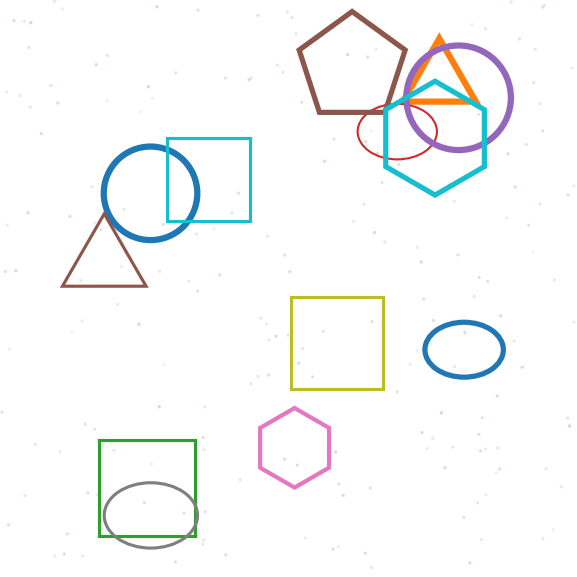[{"shape": "circle", "thickness": 3, "radius": 0.41, "center": [0.261, 0.664]}, {"shape": "oval", "thickness": 2.5, "radius": 0.34, "center": [0.804, 0.394]}, {"shape": "triangle", "thickness": 3, "radius": 0.36, "center": [0.761, 0.86]}, {"shape": "square", "thickness": 1.5, "radius": 0.42, "center": [0.255, 0.154]}, {"shape": "oval", "thickness": 1, "radius": 0.34, "center": [0.688, 0.771]}, {"shape": "circle", "thickness": 3, "radius": 0.45, "center": [0.794, 0.83]}, {"shape": "pentagon", "thickness": 2.5, "radius": 0.48, "center": [0.61, 0.883]}, {"shape": "triangle", "thickness": 1.5, "radius": 0.42, "center": [0.181, 0.545]}, {"shape": "hexagon", "thickness": 2, "radius": 0.34, "center": [0.51, 0.224]}, {"shape": "oval", "thickness": 1.5, "radius": 0.4, "center": [0.261, 0.107]}, {"shape": "square", "thickness": 1.5, "radius": 0.4, "center": [0.584, 0.405]}, {"shape": "square", "thickness": 1.5, "radius": 0.36, "center": [0.361, 0.688]}, {"shape": "hexagon", "thickness": 2.5, "radius": 0.49, "center": [0.753, 0.76]}]